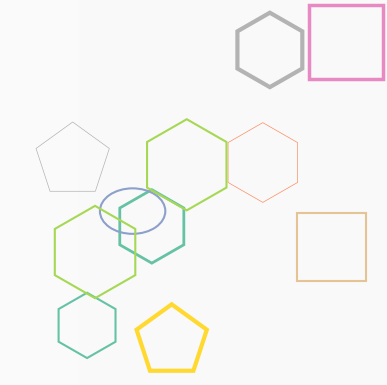[{"shape": "hexagon", "thickness": 1.5, "radius": 0.42, "center": [0.225, 0.155]}, {"shape": "hexagon", "thickness": 2, "radius": 0.48, "center": [0.392, 0.412]}, {"shape": "hexagon", "thickness": 0.5, "radius": 0.52, "center": [0.678, 0.578]}, {"shape": "oval", "thickness": 1.5, "radius": 0.42, "center": [0.342, 0.452]}, {"shape": "square", "thickness": 2.5, "radius": 0.48, "center": [0.894, 0.89]}, {"shape": "hexagon", "thickness": 1.5, "radius": 0.6, "center": [0.245, 0.345]}, {"shape": "hexagon", "thickness": 1.5, "radius": 0.59, "center": [0.482, 0.572]}, {"shape": "pentagon", "thickness": 3, "radius": 0.48, "center": [0.443, 0.114]}, {"shape": "square", "thickness": 1.5, "radius": 0.44, "center": [0.856, 0.359]}, {"shape": "hexagon", "thickness": 3, "radius": 0.48, "center": [0.696, 0.87]}, {"shape": "pentagon", "thickness": 0.5, "radius": 0.5, "center": [0.188, 0.584]}]